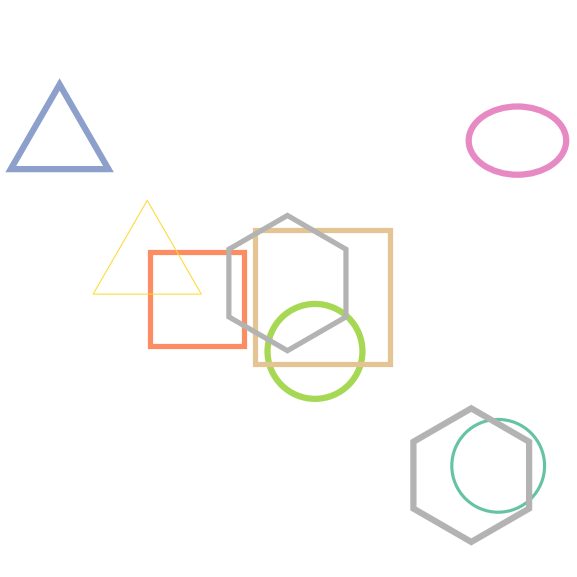[{"shape": "circle", "thickness": 1.5, "radius": 0.4, "center": [0.863, 0.193]}, {"shape": "square", "thickness": 2.5, "radius": 0.41, "center": [0.341, 0.482]}, {"shape": "triangle", "thickness": 3, "radius": 0.49, "center": [0.103, 0.755]}, {"shape": "oval", "thickness": 3, "radius": 0.42, "center": [0.896, 0.756]}, {"shape": "circle", "thickness": 3, "radius": 0.41, "center": [0.545, 0.391]}, {"shape": "triangle", "thickness": 0.5, "radius": 0.54, "center": [0.255, 0.544]}, {"shape": "square", "thickness": 2.5, "radius": 0.58, "center": [0.558, 0.485]}, {"shape": "hexagon", "thickness": 2.5, "radius": 0.59, "center": [0.498, 0.509]}, {"shape": "hexagon", "thickness": 3, "radius": 0.58, "center": [0.816, 0.176]}]